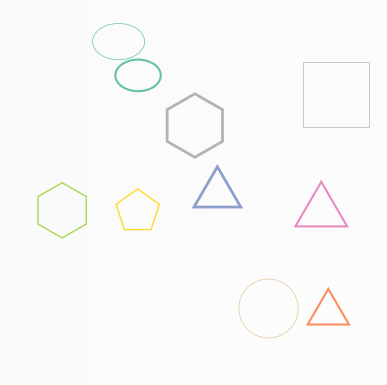[{"shape": "oval", "thickness": 1.5, "radius": 0.29, "center": [0.356, 0.804]}, {"shape": "oval", "thickness": 0.5, "radius": 0.34, "center": [0.306, 0.892]}, {"shape": "triangle", "thickness": 1.5, "radius": 0.31, "center": [0.847, 0.188]}, {"shape": "triangle", "thickness": 2, "radius": 0.35, "center": [0.561, 0.497]}, {"shape": "triangle", "thickness": 1.5, "radius": 0.39, "center": [0.829, 0.451]}, {"shape": "hexagon", "thickness": 1, "radius": 0.36, "center": [0.16, 0.454]}, {"shape": "pentagon", "thickness": 1, "radius": 0.29, "center": [0.355, 0.451]}, {"shape": "circle", "thickness": 0.5, "radius": 0.38, "center": [0.693, 0.199]}, {"shape": "square", "thickness": 0.5, "radius": 0.42, "center": [0.868, 0.754]}, {"shape": "hexagon", "thickness": 2, "radius": 0.41, "center": [0.503, 0.674]}]